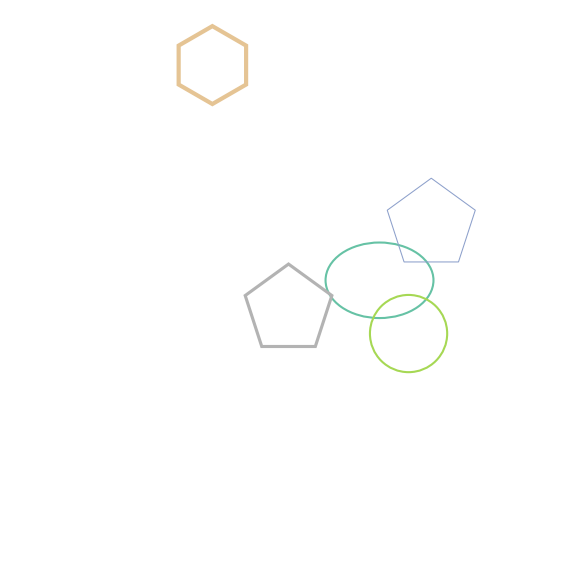[{"shape": "oval", "thickness": 1, "radius": 0.47, "center": [0.657, 0.514]}, {"shape": "pentagon", "thickness": 0.5, "radius": 0.4, "center": [0.747, 0.61]}, {"shape": "circle", "thickness": 1, "radius": 0.33, "center": [0.707, 0.422]}, {"shape": "hexagon", "thickness": 2, "radius": 0.34, "center": [0.368, 0.886]}, {"shape": "pentagon", "thickness": 1.5, "radius": 0.39, "center": [0.5, 0.463]}]